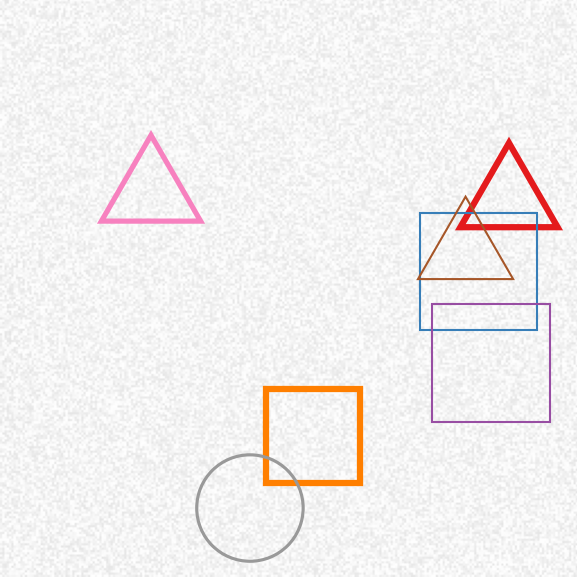[{"shape": "triangle", "thickness": 3, "radius": 0.49, "center": [0.881, 0.654]}, {"shape": "square", "thickness": 1, "radius": 0.51, "center": [0.828, 0.53]}, {"shape": "square", "thickness": 1, "radius": 0.51, "center": [0.85, 0.371]}, {"shape": "square", "thickness": 3, "radius": 0.41, "center": [0.541, 0.244]}, {"shape": "triangle", "thickness": 1, "radius": 0.48, "center": [0.806, 0.563]}, {"shape": "triangle", "thickness": 2.5, "radius": 0.5, "center": [0.262, 0.666]}, {"shape": "circle", "thickness": 1.5, "radius": 0.46, "center": [0.433, 0.119]}]